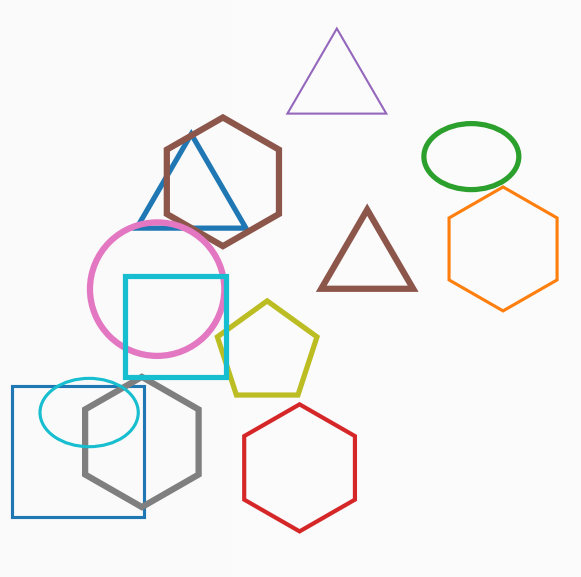[{"shape": "triangle", "thickness": 2.5, "radius": 0.54, "center": [0.329, 0.658]}, {"shape": "square", "thickness": 1.5, "radius": 0.57, "center": [0.135, 0.218]}, {"shape": "hexagon", "thickness": 1.5, "radius": 0.54, "center": [0.865, 0.568]}, {"shape": "oval", "thickness": 2.5, "radius": 0.41, "center": [0.811, 0.728]}, {"shape": "hexagon", "thickness": 2, "radius": 0.55, "center": [0.515, 0.189]}, {"shape": "triangle", "thickness": 1, "radius": 0.49, "center": [0.58, 0.852]}, {"shape": "triangle", "thickness": 3, "radius": 0.46, "center": [0.632, 0.545]}, {"shape": "hexagon", "thickness": 3, "radius": 0.56, "center": [0.383, 0.684]}, {"shape": "circle", "thickness": 3, "radius": 0.58, "center": [0.27, 0.498]}, {"shape": "hexagon", "thickness": 3, "radius": 0.56, "center": [0.244, 0.234]}, {"shape": "pentagon", "thickness": 2.5, "radius": 0.45, "center": [0.46, 0.388]}, {"shape": "oval", "thickness": 1.5, "radius": 0.42, "center": [0.153, 0.285]}, {"shape": "square", "thickness": 2.5, "radius": 0.43, "center": [0.302, 0.434]}]